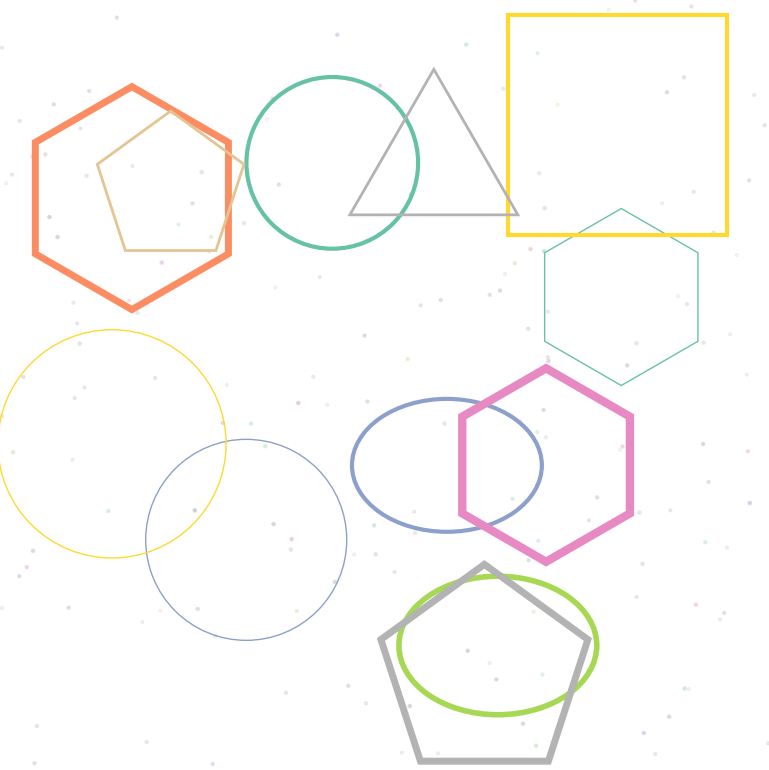[{"shape": "circle", "thickness": 1.5, "radius": 0.56, "center": [0.432, 0.788]}, {"shape": "hexagon", "thickness": 0.5, "radius": 0.57, "center": [0.807, 0.614]}, {"shape": "hexagon", "thickness": 2.5, "radius": 0.72, "center": [0.171, 0.743]}, {"shape": "circle", "thickness": 0.5, "radius": 0.65, "center": [0.32, 0.299]}, {"shape": "oval", "thickness": 1.5, "radius": 0.62, "center": [0.58, 0.396]}, {"shape": "hexagon", "thickness": 3, "radius": 0.63, "center": [0.709, 0.396]}, {"shape": "oval", "thickness": 2, "radius": 0.64, "center": [0.647, 0.162]}, {"shape": "square", "thickness": 1.5, "radius": 0.71, "center": [0.802, 0.838]}, {"shape": "circle", "thickness": 0.5, "radius": 0.74, "center": [0.145, 0.424]}, {"shape": "pentagon", "thickness": 1, "radius": 0.5, "center": [0.222, 0.756]}, {"shape": "triangle", "thickness": 1, "radius": 0.63, "center": [0.563, 0.784]}, {"shape": "pentagon", "thickness": 2.5, "radius": 0.71, "center": [0.629, 0.126]}]